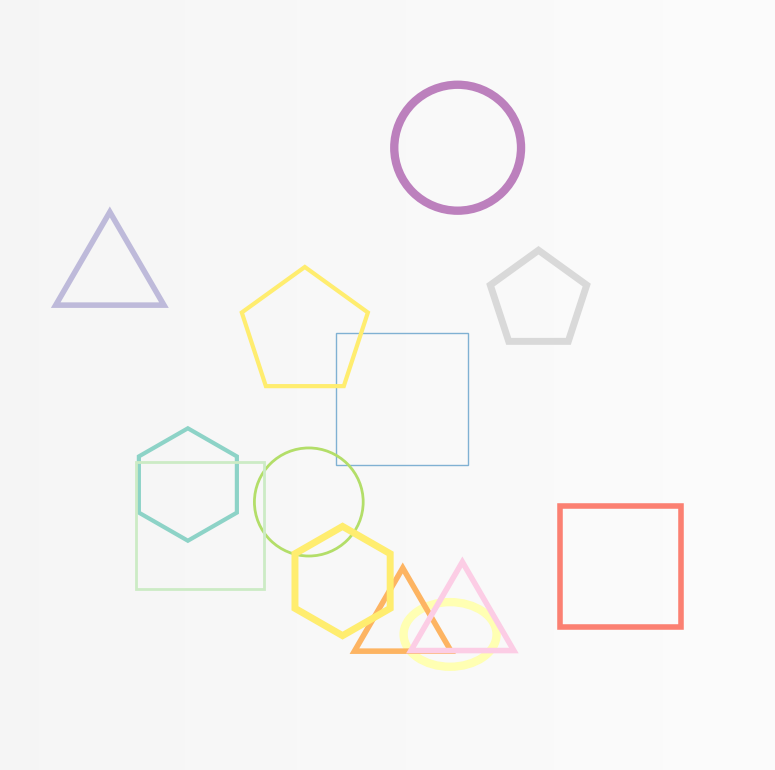[{"shape": "hexagon", "thickness": 1.5, "radius": 0.37, "center": [0.242, 0.371]}, {"shape": "oval", "thickness": 3, "radius": 0.3, "center": [0.581, 0.176]}, {"shape": "triangle", "thickness": 2, "radius": 0.4, "center": [0.142, 0.644]}, {"shape": "square", "thickness": 2, "radius": 0.39, "center": [0.8, 0.265]}, {"shape": "square", "thickness": 0.5, "radius": 0.43, "center": [0.519, 0.482]}, {"shape": "triangle", "thickness": 2, "radius": 0.36, "center": [0.52, 0.19]}, {"shape": "circle", "thickness": 1, "radius": 0.35, "center": [0.398, 0.348]}, {"shape": "triangle", "thickness": 2, "radius": 0.38, "center": [0.597, 0.193]}, {"shape": "pentagon", "thickness": 2.5, "radius": 0.33, "center": [0.695, 0.61]}, {"shape": "circle", "thickness": 3, "radius": 0.41, "center": [0.591, 0.808]}, {"shape": "square", "thickness": 1, "radius": 0.41, "center": [0.258, 0.317]}, {"shape": "hexagon", "thickness": 2.5, "radius": 0.35, "center": [0.442, 0.245]}, {"shape": "pentagon", "thickness": 1.5, "radius": 0.43, "center": [0.393, 0.568]}]